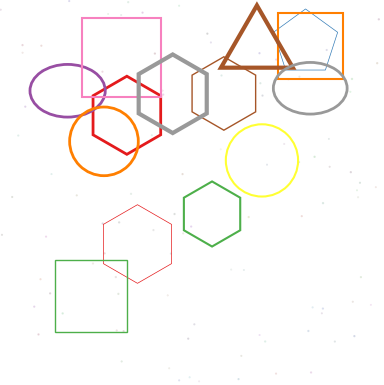[{"shape": "hexagon", "thickness": 0.5, "radius": 0.51, "center": [0.357, 0.366]}, {"shape": "hexagon", "thickness": 2, "radius": 0.51, "center": [0.33, 0.701]}, {"shape": "pentagon", "thickness": 0.5, "radius": 0.44, "center": [0.794, 0.889]}, {"shape": "square", "thickness": 1, "radius": 0.47, "center": [0.236, 0.23]}, {"shape": "hexagon", "thickness": 1.5, "radius": 0.42, "center": [0.551, 0.444]}, {"shape": "oval", "thickness": 2, "radius": 0.49, "center": [0.176, 0.764]}, {"shape": "circle", "thickness": 2, "radius": 0.45, "center": [0.27, 0.633]}, {"shape": "square", "thickness": 1.5, "radius": 0.43, "center": [0.806, 0.88]}, {"shape": "circle", "thickness": 1.5, "radius": 0.47, "center": [0.68, 0.583]}, {"shape": "hexagon", "thickness": 1, "radius": 0.48, "center": [0.581, 0.757]}, {"shape": "triangle", "thickness": 3, "radius": 0.54, "center": [0.667, 0.878]}, {"shape": "square", "thickness": 1.5, "radius": 0.51, "center": [0.315, 0.85]}, {"shape": "oval", "thickness": 2, "radius": 0.48, "center": [0.806, 0.771]}, {"shape": "hexagon", "thickness": 3, "radius": 0.51, "center": [0.449, 0.756]}]